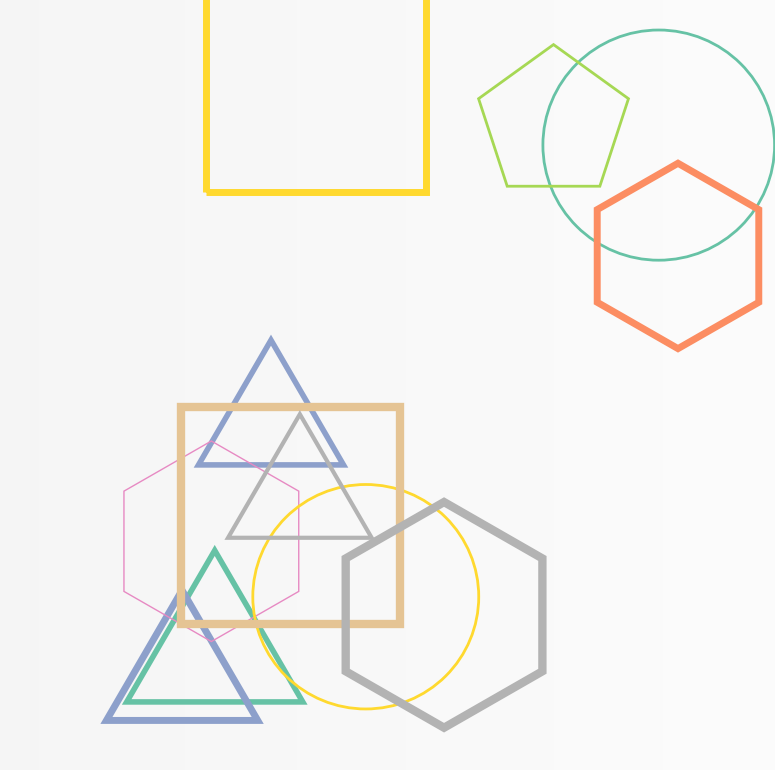[{"shape": "circle", "thickness": 1, "radius": 0.75, "center": [0.85, 0.812]}, {"shape": "triangle", "thickness": 2, "radius": 0.66, "center": [0.277, 0.154]}, {"shape": "hexagon", "thickness": 2.5, "radius": 0.6, "center": [0.875, 0.668]}, {"shape": "triangle", "thickness": 2, "radius": 0.54, "center": [0.35, 0.45]}, {"shape": "triangle", "thickness": 2.5, "radius": 0.56, "center": [0.235, 0.121]}, {"shape": "hexagon", "thickness": 0.5, "radius": 0.65, "center": [0.273, 0.297]}, {"shape": "pentagon", "thickness": 1, "radius": 0.51, "center": [0.714, 0.84]}, {"shape": "square", "thickness": 2.5, "radius": 0.71, "center": [0.407, 0.893]}, {"shape": "circle", "thickness": 1, "radius": 0.73, "center": [0.472, 0.225]}, {"shape": "square", "thickness": 3, "radius": 0.71, "center": [0.375, 0.33]}, {"shape": "hexagon", "thickness": 3, "radius": 0.73, "center": [0.573, 0.201]}, {"shape": "triangle", "thickness": 1.5, "radius": 0.53, "center": [0.387, 0.355]}]